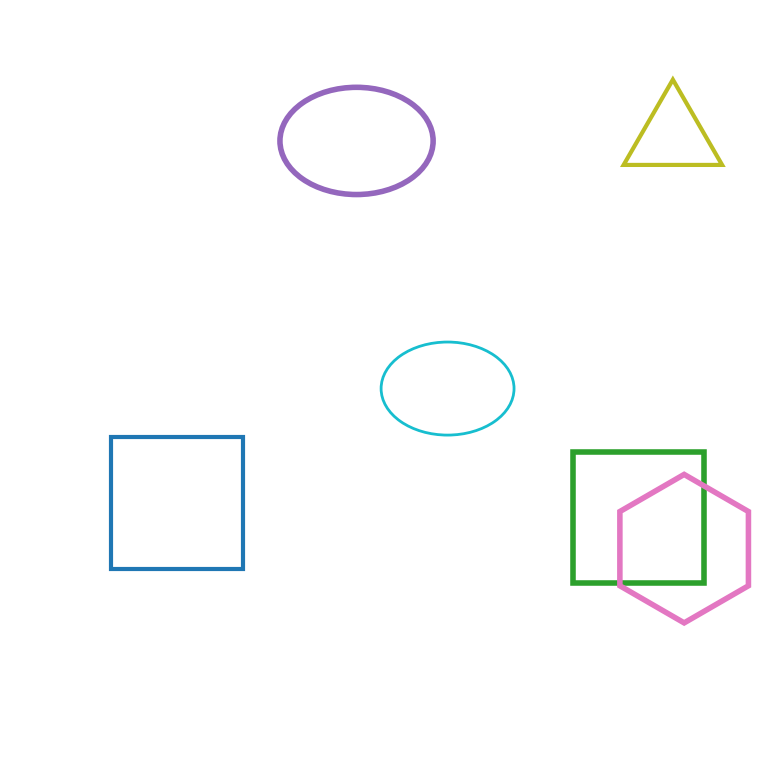[{"shape": "square", "thickness": 1.5, "radius": 0.43, "center": [0.23, 0.346]}, {"shape": "square", "thickness": 2, "radius": 0.42, "center": [0.829, 0.328]}, {"shape": "oval", "thickness": 2, "radius": 0.5, "center": [0.463, 0.817]}, {"shape": "hexagon", "thickness": 2, "radius": 0.48, "center": [0.889, 0.287]}, {"shape": "triangle", "thickness": 1.5, "radius": 0.37, "center": [0.874, 0.823]}, {"shape": "oval", "thickness": 1, "radius": 0.43, "center": [0.581, 0.495]}]